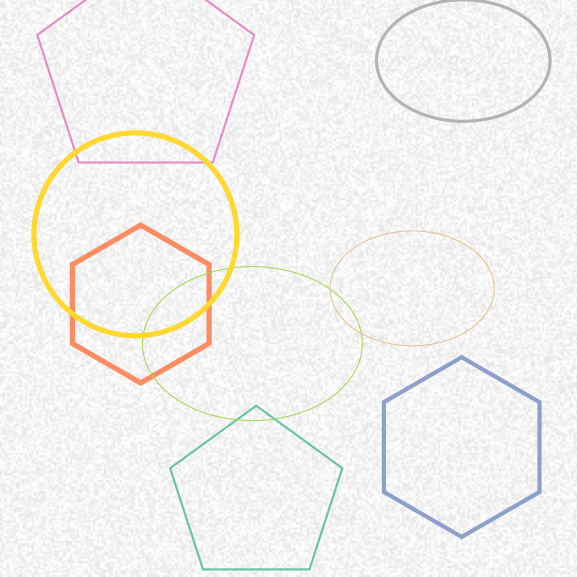[{"shape": "pentagon", "thickness": 1, "radius": 0.78, "center": [0.444, 0.14]}, {"shape": "hexagon", "thickness": 2.5, "radius": 0.68, "center": [0.244, 0.473]}, {"shape": "hexagon", "thickness": 2, "radius": 0.78, "center": [0.799, 0.225]}, {"shape": "pentagon", "thickness": 1, "radius": 0.99, "center": [0.252, 0.877]}, {"shape": "oval", "thickness": 0.5, "radius": 0.95, "center": [0.437, 0.404]}, {"shape": "circle", "thickness": 2.5, "radius": 0.88, "center": [0.234, 0.593]}, {"shape": "oval", "thickness": 0.5, "radius": 0.71, "center": [0.714, 0.5]}, {"shape": "oval", "thickness": 1.5, "radius": 0.75, "center": [0.802, 0.894]}]